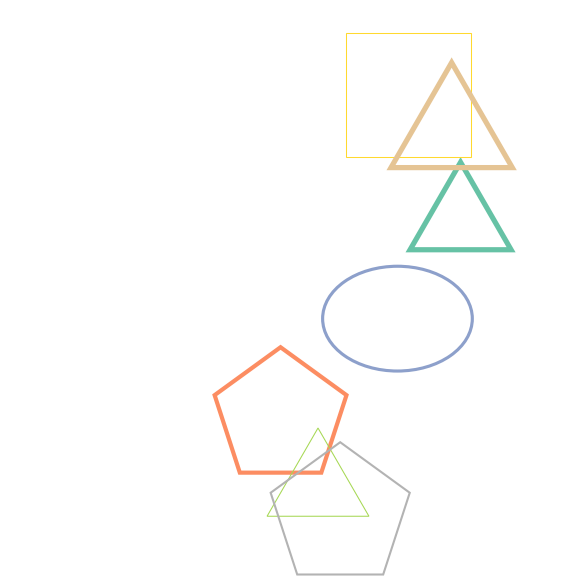[{"shape": "triangle", "thickness": 2.5, "radius": 0.5, "center": [0.798, 0.617]}, {"shape": "pentagon", "thickness": 2, "radius": 0.6, "center": [0.486, 0.278]}, {"shape": "oval", "thickness": 1.5, "radius": 0.65, "center": [0.688, 0.447]}, {"shape": "triangle", "thickness": 0.5, "radius": 0.51, "center": [0.551, 0.156]}, {"shape": "square", "thickness": 0.5, "radius": 0.54, "center": [0.707, 0.835]}, {"shape": "triangle", "thickness": 2.5, "radius": 0.61, "center": [0.782, 0.77]}, {"shape": "pentagon", "thickness": 1, "radius": 0.63, "center": [0.589, 0.107]}]